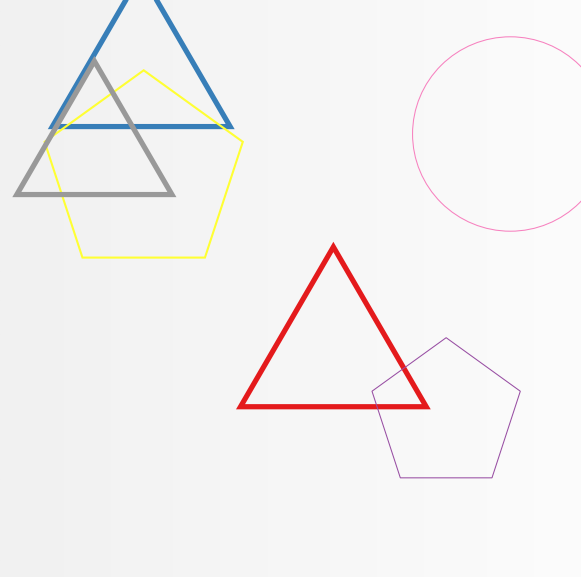[{"shape": "triangle", "thickness": 2.5, "radius": 0.92, "center": [0.574, 0.387]}, {"shape": "triangle", "thickness": 2.5, "radius": 0.88, "center": [0.243, 0.868]}, {"shape": "pentagon", "thickness": 0.5, "radius": 0.67, "center": [0.768, 0.28]}, {"shape": "pentagon", "thickness": 1, "radius": 0.9, "center": [0.247, 0.698]}, {"shape": "circle", "thickness": 0.5, "radius": 0.84, "center": [0.878, 0.767]}, {"shape": "triangle", "thickness": 2.5, "radius": 0.77, "center": [0.162, 0.739]}]